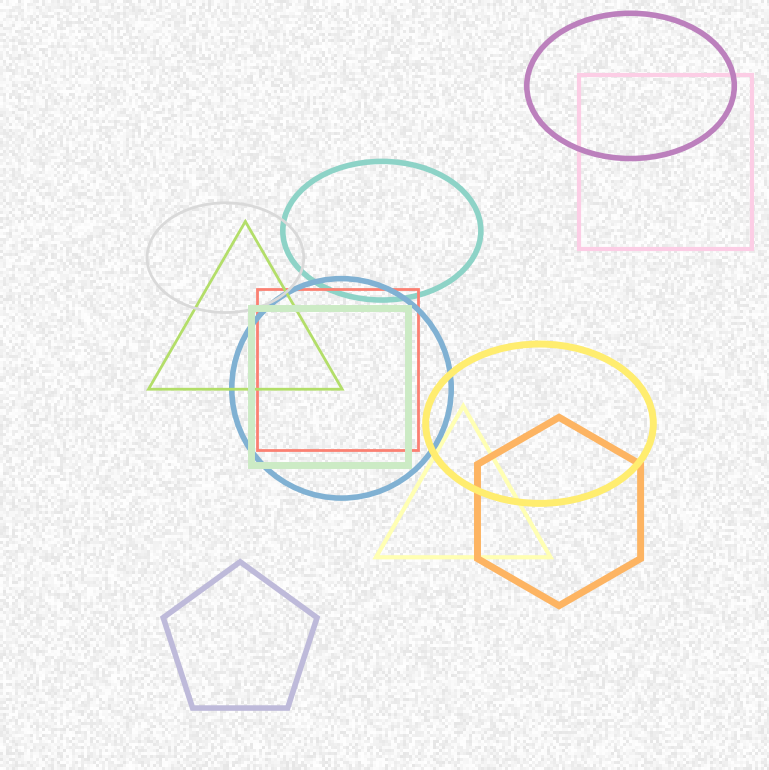[{"shape": "oval", "thickness": 2, "radius": 0.64, "center": [0.496, 0.7]}, {"shape": "triangle", "thickness": 1.5, "radius": 0.65, "center": [0.602, 0.342]}, {"shape": "pentagon", "thickness": 2, "radius": 0.52, "center": [0.312, 0.165]}, {"shape": "square", "thickness": 1, "radius": 0.52, "center": [0.439, 0.52]}, {"shape": "circle", "thickness": 2, "radius": 0.71, "center": [0.444, 0.496]}, {"shape": "hexagon", "thickness": 2.5, "radius": 0.61, "center": [0.726, 0.336]}, {"shape": "triangle", "thickness": 1, "radius": 0.73, "center": [0.319, 0.567]}, {"shape": "square", "thickness": 1.5, "radius": 0.56, "center": [0.864, 0.79]}, {"shape": "oval", "thickness": 1, "radius": 0.51, "center": [0.293, 0.665]}, {"shape": "oval", "thickness": 2, "radius": 0.67, "center": [0.819, 0.888]}, {"shape": "square", "thickness": 2.5, "radius": 0.51, "center": [0.428, 0.498]}, {"shape": "oval", "thickness": 2.5, "radius": 0.74, "center": [0.701, 0.45]}]